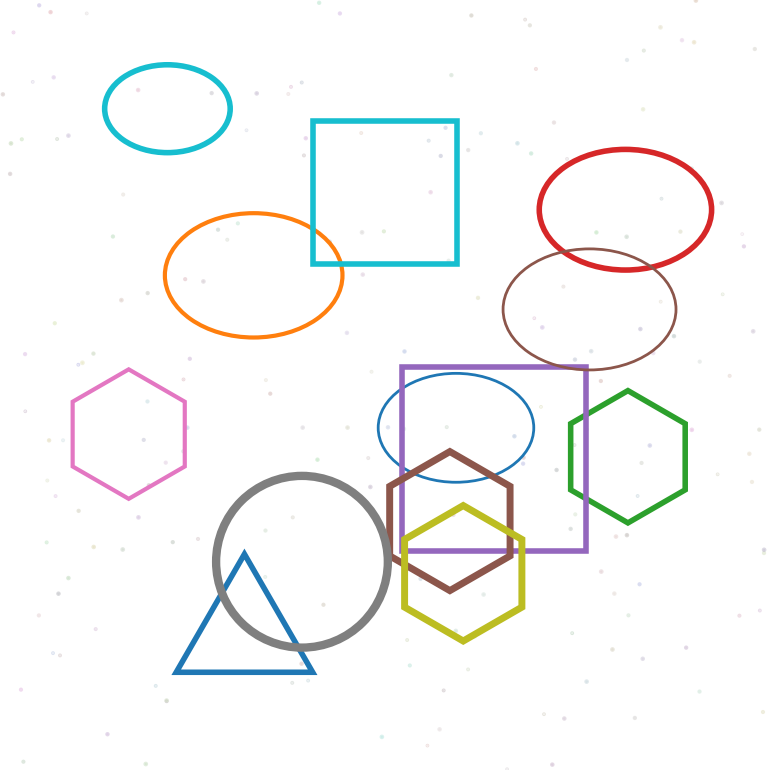[{"shape": "triangle", "thickness": 2, "radius": 0.51, "center": [0.317, 0.178]}, {"shape": "oval", "thickness": 1, "radius": 0.51, "center": [0.592, 0.444]}, {"shape": "oval", "thickness": 1.5, "radius": 0.58, "center": [0.329, 0.642]}, {"shape": "hexagon", "thickness": 2, "radius": 0.43, "center": [0.815, 0.407]}, {"shape": "oval", "thickness": 2, "radius": 0.56, "center": [0.812, 0.728]}, {"shape": "square", "thickness": 2, "radius": 0.6, "center": [0.642, 0.404]}, {"shape": "oval", "thickness": 1, "radius": 0.56, "center": [0.766, 0.598]}, {"shape": "hexagon", "thickness": 2.5, "radius": 0.45, "center": [0.584, 0.323]}, {"shape": "hexagon", "thickness": 1.5, "radius": 0.42, "center": [0.167, 0.436]}, {"shape": "circle", "thickness": 3, "radius": 0.56, "center": [0.392, 0.27]}, {"shape": "hexagon", "thickness": 2.5, "radius": 0.44, "center": [0.602, 0.255]}, {"shape": "square", "thickness": 2, "radius": 0.47, "center": [0.5, 0.75]}, {"shape": "oval", "thickness": 2, "radius": 0.41, "center": [0.217, 0.859]}]